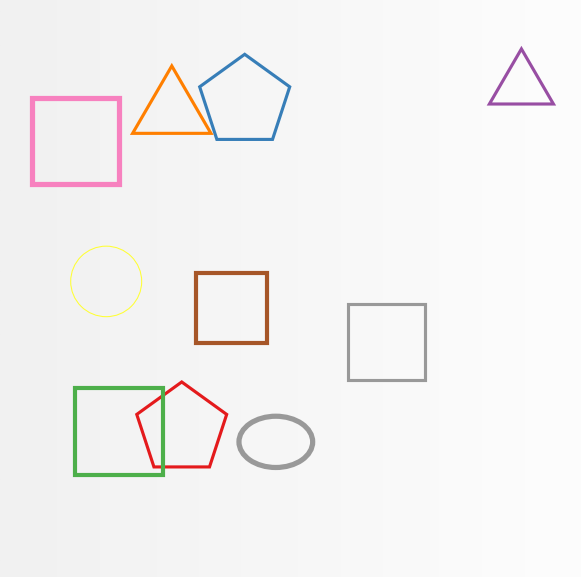[{"shape": "pentagon", "thickness": 1.5, "radius": 0.41, "center": [0.313, 0.256]}, {"shape": "pentagon", "thickness": 1.5, "radius": 0.41, "center": [0.421, 0.824]}, {"shape": "square", "thickness": 2, "radius": 0.38, "center": [0.205, 0.252]}, {"shape": "triangle", "thickness": 1.5, "radius": 0.32, "center": [0.897, 0.851]}, {"shape": "triangle", "thickness": 1.5, "radius": 0.39, "center": [0.296, 0.807]}, {"shape": "circle", "thickness": 0.5, "radius": 0.31, "center": [0.183, 0.512]}, {"shape": "square", "thickness": 2, "radius": 0.3, "center": [0.398, 0.466]}, {"shape": "square", "thickness": 2.5, "radius": 0.37, "center": [0.129, 0.754]}, {"shape": "oval", "thickness": 2.5, "radius": 0.32, "center": [0.475, 0.234]}, {"shape": "square", "thickness": 1.5, "radius": 0.33, "center": [0.665, 0.406]}]